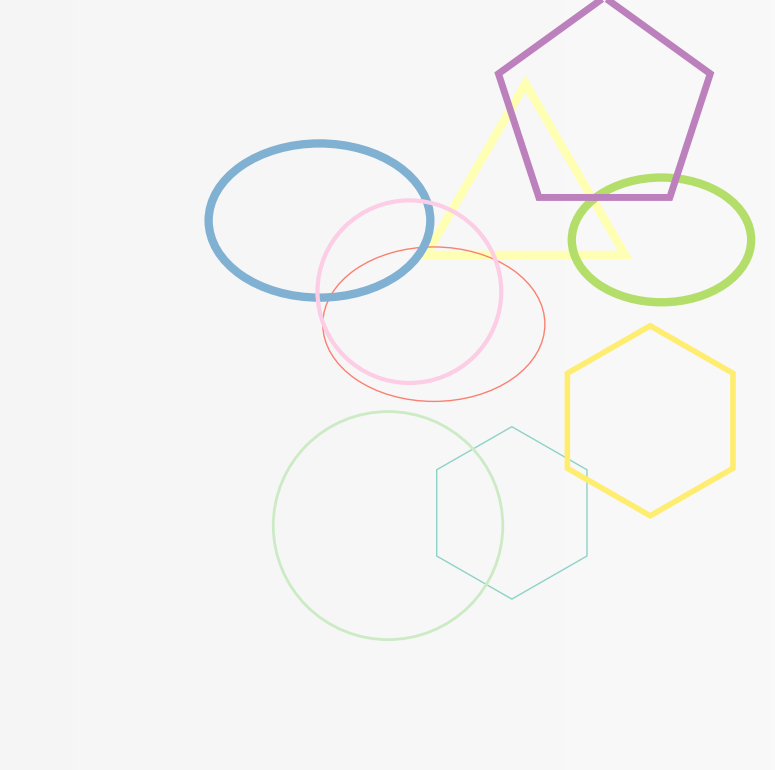[{"shape": "hexagon", "thickness": 0.5, "radius": 0.56, "center": [0.66, 0.334]}, {"shape": "triangle", "thickness": 3, "radius": 0.74, "center": [0.678, 0.743]}, {"shape": "oval", "thickness": 0.5, "radius": 0.72, "center": [0.56, 0.579]}, {"shape": "oval", "thickness": 3, "radius": 0.72, "center": [0.412, 0.714]}, {"shape": "oval", "thickness": 3, "radius": 0.58, "center": [0.854, 0.688]}, {"shape": "circle", "thickness": 1.5, "radius": 0.59, "center": [0.528, 0.621]}, {"shape": "pentagon", "thickness": 2.5, "radius": 0.72, "center": [0.78, 0.86]}, {"shape": "circle", "thickness": 1, "radius": 0.74, "center": [0.501, 0.317]}, {"shape": "hexagon", "thickness": 2, "radius": 0.62, "center": [0.839, 0.454]}]